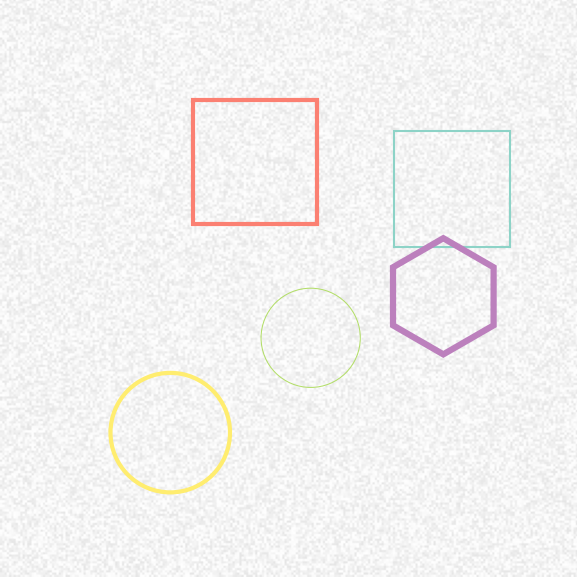[{"shape": "square", "thickness": 1, "radius": 0.5, "center": [0.782, 0.672]}, {"shape": "square", "thickness": 2, "radius": 0.54, "center": [0.442, 0.718]}, {"shape": "circle", "thickness": 0.5, "radius": 0.43, "center": [0.538, 0.414]}, {"shape": "hexagon", "thickness": 3, "radius": 0.5, "center": [0.768, 0.486]}, {"shape": "circle", "thickness": 2, "radius": 0.52, "center": [0.295, 0.25]}]